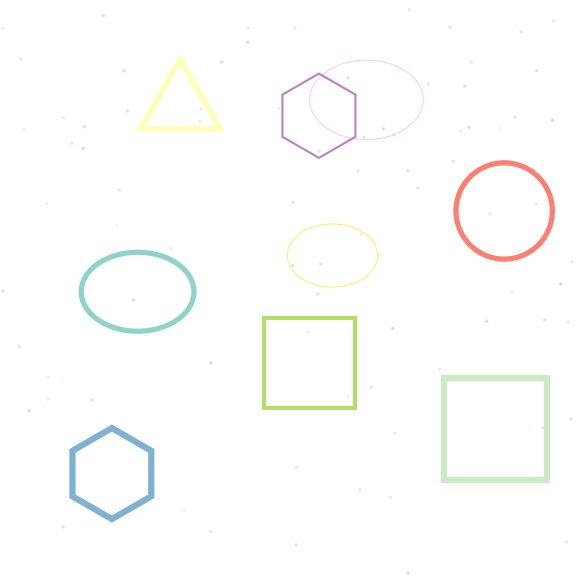[{"shape": "oval", "thickness": 2.5, "radius": 0.49, "center": [0.238, 0.494]}, {"shape": "triangle", "thickness": 2.5, "radius": 0.4, "center": [0.312, 0.816]}, {"shape": "circle", "thickness": 2.5, "radius": 0.42, "center": [0.873, 0.634]}, {"shape": "hexagon", "thickness": 3, "radius": 0.39, "center": [0.194, 0.179]}, {"shape": "square", "thickness": 2, "radius": 0.39, "center": [0.536, 0.371]}, {"shape": "oval", "thickness": 0.5, "radius": 0.49, "center": [0.635, 0.826]}, {"shape": "hexagon", "thickness": 1, "radius": 0.36, "center": [0.552, 0.799]}, {"shape": "square", "thickness": 3, "radius": 0.45, "center": [0.858, 0.256]}, {"shape": "oval", "thickness": 0.5, "radius": 0.39, "center": [0.576, 0.557]}]